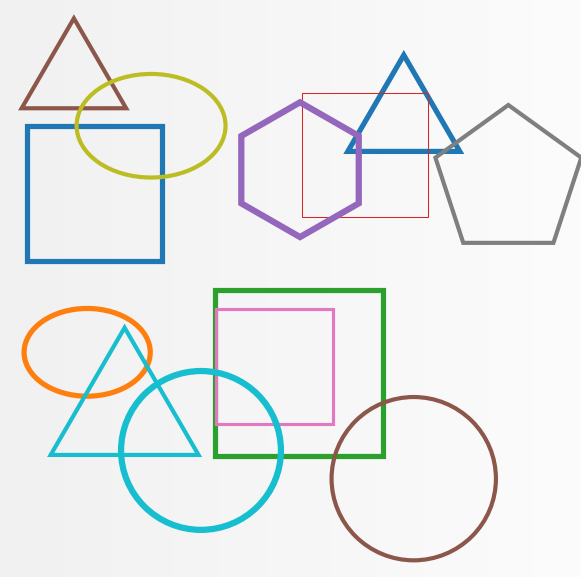[{"shape": "square", "thickness": 2.5, "radius": 0.58, "center": [0.162, 0.664]}, {"shape": "triangle", "thickness": 2.5, "radius": 0.56, "center": [0.695, 0.793]}, {"shape": "oval", "thickness": 2.5, "radius": 0.54, "center": [0.15, 0.389]}, {"shape": "square", "thickness": 2.5, "radius": 0.72, "center": [0.514, 0.354]}, {"shape": "square", "thickness": 0.5, "radius": 0.54, "center": [0.628, 0.73]}, {"shape": "hexagon", "thickness": 3, "radius": 0.58, "center": [0.516, 0.705]}, {"shape": "triangle", "thickness": 2, "radius": 0.52, "center": [0.127, 0.864]}, {"shape": "circle", "thickness": 2, "radius": 0.71, "center": [0.712, 0.17]}, {"shape": "square", "thickness": 1.5, "radius": 0.5, "center": [0.472, 0.364]}, {"shape": "pentagon", "thickness": 2, "radius": 0.66, "center": [0.875, 0.685]}, {"shape": "oval", "thickness": 2, "radius": 0.64, "center": [0.26, 0.781]}, {"shape": "triangle", "thickness": 2, "radius": 0.73, "center": [0.214, 0.285]}, {"shape": "circle", "thickness": 3, "radius": 0.69, "center": [0.346, 0.219]}]